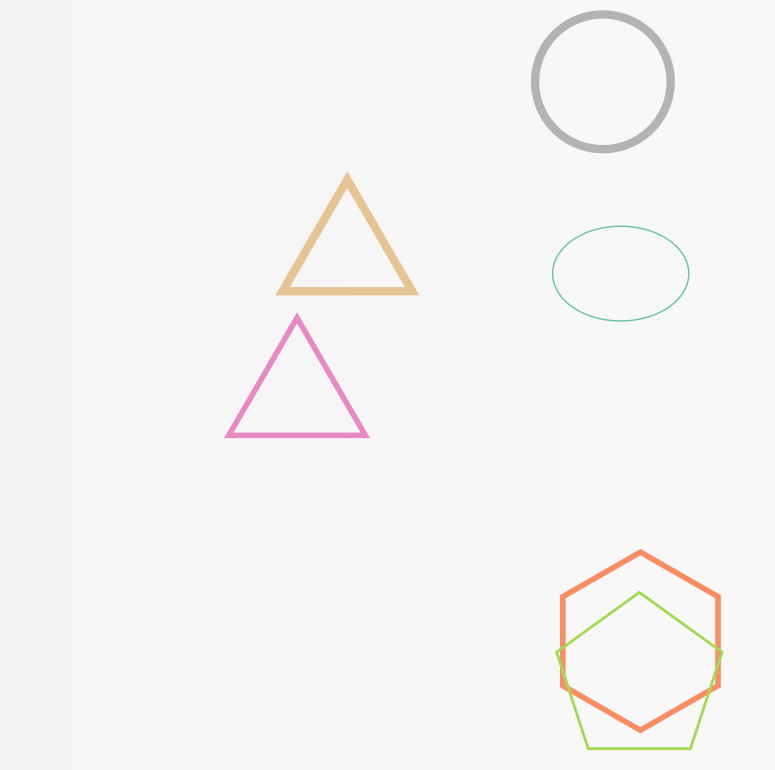[{"shape": "oval", "thickness": 0.5, "radius": 0.44, "center": [0.801, 0.645]}, {"shape": "hexagon", "thickness": 2, "radius": 0.58, "center": [0.826, 0.167]}, {"shape": "triangle", "thickness": 2, "radius": 0.51, "center": [0.383, 0.485]}, {"shape": "pentagon", "thickness": 1, "radius": 0.56, "center": [0.825, 0.118]}, {"shape": "triangle", "thickness": 3, "radius": 0.48, "center": [0.448, 0.67]}, {"shape": "circle", "thickness": 3, "radius": 0.44, "center": [0.778, 0.894]}]